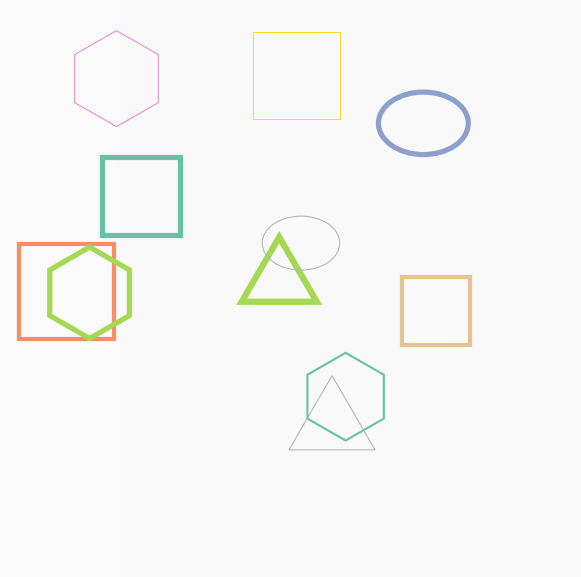[{"shape": "square", "thickness": 2.5, "radius": 0.34, "center": [0.243, 0.659]}, {"shape": "hexagon", "thickness": 1, "radius": 0.38, "center": [0.595, 0.312]}, {"shape": "square", "thickness": 2, "radius": 0.41, "center": [0.114, 0.494]}, {"shape": "oval", "thickness": 2.5, "radius": 0.39, "center": [0.728, 0.786]}, {"shape": "hexagon", "thickness": 0.5, "radius": 0.42, "center": [0.2, 0.863]}, {"shape": "hexagon", "thickness": 2.5, "radius": 0.4, "center": [0.154, 0.492]}, {"shape": "triangle", "thickness": 3, "radius": 0.37, "center": [0.48, 0.514]}, {"shape": "square", "thickness": 0.5, "radius": 0.37, "center": [0.51, 0.868]}, {"shape": "square", "thickness": 2, "radius": 0.29, "center": [0.75, 0.46]}, {"shape": "oval", "thickness": 0.5, "radius": 0.33, "center": [0.518, 0.578]}, {"shape": "triangle", "thickness": 0.5, "radius": 0.43, "center": [0.571, 0.263]}]